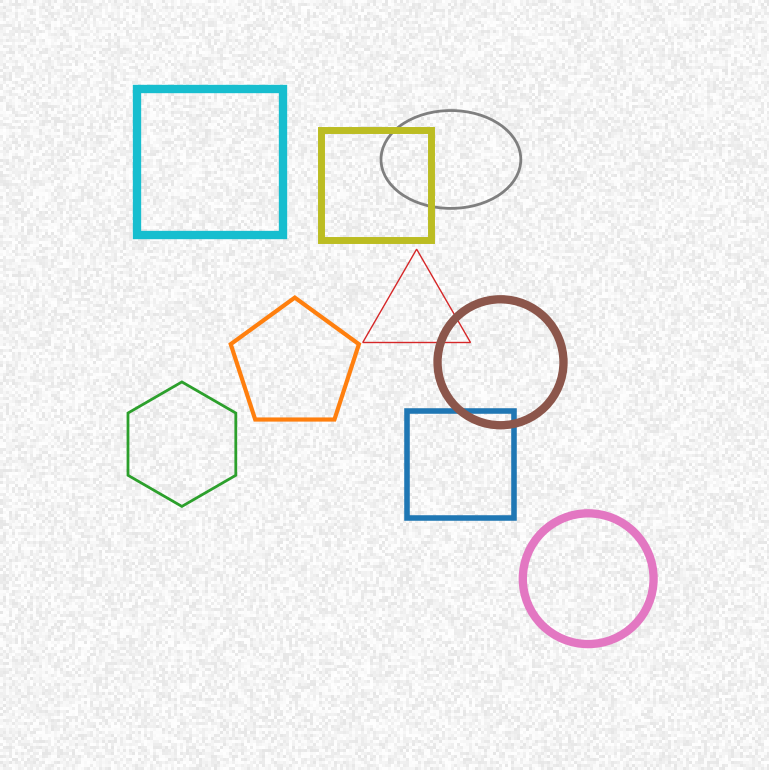[{"shape": "square", "thickness": 2, "radius": 0.35, "center": [0.598, 0.397]}, {"shape": "pentagon", "thickness": 1.5, "radius": 0.44, "center": [0.383, 0.526]}, {"shape": "hexagon", "thickness": 1, "radius": 0.4, "center": [0.236, 0.423]}, {"shape": "triangle", "thickness": 0.5, "radius": 0.4, "center": [0.541, 0.596]}, {"shape": "circle", "thickness": 3, "radius": 0.41, "center": [0.65, 0.53]}, {"shape": "circle", "thickness": 3, "radius": 0.42, "center": [0.764, 0.248]}, {"shape": "oval", "thickness": 1, "radius": 0.45, "center": [0.586, 0.793]}, {"shape": "square", "thickness": 2.5, "radius": 0.36, "center": [0.488, 0.76]}, {"shape": "square", "thickness": 3, "radius": 0.48, "center": [0.273, 0.79]}]